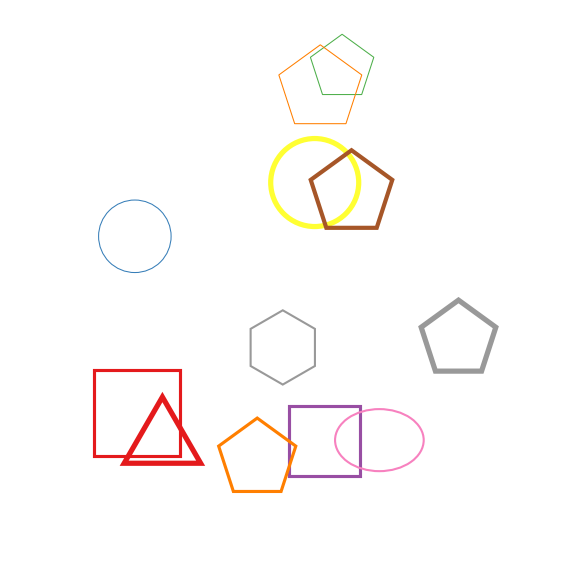[{"shape": "square", "thickness": 1.5, "radius": 0.37, "center": [0.237, 0.284]}, {"shape": "triangle", "thickness": 2.5, "radius": 0.38, "center": [0.281, 0.235]}, {"shape": "circle", "thickness": 0.5, "radius": 0.31, "center": [0.233, 0.59]}, {"shape": "pentagon", "thickness": 0.5, "radius": 0.29, "center": [0.592, 0.882]}, {"shape": "square", "thickness": 1.5, "radius": 0.31, "center": [0.562, 0.236]}, {"shape": "pentagon", "thickness": 1.5, "radius": 0.35, "center": [0.445, 0.205]}, {"shape": "pentagon", "thickness": 0.5, "radius": 0.38, "center": [0.555, 0.846]}, {"shape": "circle", "thickness": 2.5, "radius": 0.38, "center": [0.545, 0.683]}, {"shape": "pentagon", "thickness": 2, "radius": 0.37, "center": [0.609, 0.665]}, {"shape": "oval", "thickness": 1, "radius": 0.38, "center": [0.657, 0.237]}, {"shape": "pentagon", "thickness": 2.5, "radius": 0.34, "center": [0.794, 0.411]}, {"shape": "hexagon", "thickness": 1, "radius": 0.32, "center": [0.49, 0.398]}]